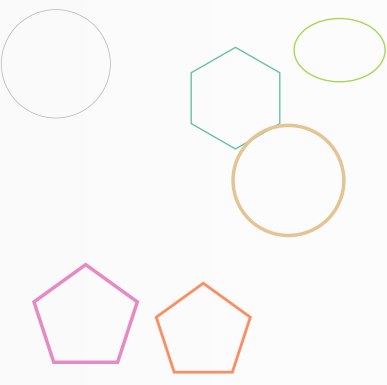[{"shape": "hexagon", "thickness": 1, "radius": 0.66, "center": [0.608, 0.745]}, {"shape": "pentagon", "thickness": 2, "radius": 0.64, "center": [0.525, 0.137]}, {"shape": "pentagon", "thickness": 2.5, "radius": 0.7, "center": [0.221, 0.172]}, {"shape": "oval", "thickness": 1, "radius": 0.59, "center": [0.876, 0.87]}, {"shape": "circle", "thickness": 2.5, "radius": 0.71, "center": [0.744, 0.531]}, {"shape": "circle", "thickness": 0.5, "radius": 0.7, "center": [0.144, 0.834]}]